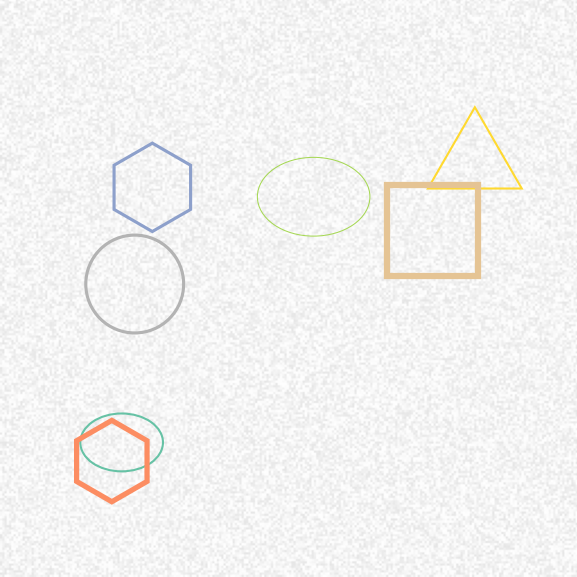[{"shape": "oval", "thickness": 1, "radius": 0.36, "center": [0.211, 0.233]}, {"shape": "hexagon", "thickness": 2.5, "radius": 0.35, "center": [0.194, 0.201]}, {"shape": "hexagon", "thickness": 1.5, "radius": 0.38, "center": [0.264, 0.675]}, {"shape": "oval", "thickness": 0.5, "radius": 0.49, "center": [0.543, 0.658]}, {"shape": "triangle", "thickness": 1, "radius": 0.47, "center": [0.822, 0.72]}, {"shape": "square", "thickness": 3, "radius": 0.39, "center": [0.749, 0.6]}, {"shape": "circle", "thickness": 1.5, "radius": 0.42, "center": [0.233, 0.507]}]